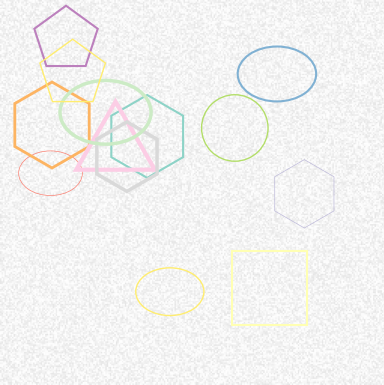[{"shape": "hexagon", "thickness": 1.5, "radius": 0.54, "center": [0.382, 0.646]}, {"shape": "square", "thickness": 1.5, "radius": 0.48, "center": [0.701, 0.252]}, {"shape": "hexagon", "thickness": 0.5, "radius": 0.44, "center": [0.791, 0.497]}, {"shape": "oval", "thickness": 0.5, "radius": 0.41, "center": [0.131, 0.55]}, {"shape": "oval", "thickness": 1.5, "radius": 0.51, "center": [0.719, 0.808]}, {"shape": "hexagon", "thickness": 2, "radius": 0.56, "center": [0.135, 0.675]}, {"shape": "circle", "thickness": 1, "radius": 0.43, "center": [0.61, 0.668]}, {"shape": "triangle", "thickness": 3, "radius": 0.59, "center": [0.3, 0.618]}, {"shape": "hexagon", "thickness": 2.5, "radius": 0.45, "center": [0.33, 0.593]}, {"shape": "pentagon", "thickness": 1.5, "radius": 0.43, "center": [0.171, 0.899]}, {"shape": "oval", "thickness": 2.5, "radius": 0.59, "center": [0.274, 0.708]}, {"shape": "pentagon", "thickness": 1, "radius": 0.45, "center": [0.189, 0.809]}, {"shape": "oval", "thickness": 1, "radius": 0.44, "center": [0.441, 0.242]}]